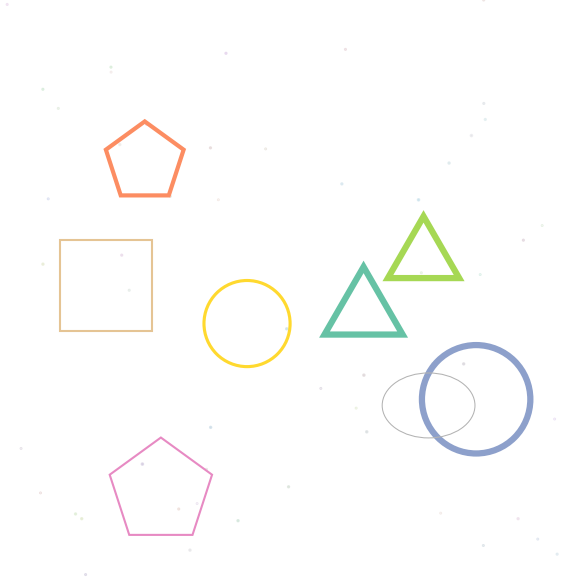[{"shape": "triangle", "thickness": 3, "radius": 0.39, "center": [0.63, 0.459]}, {"shape": "pentagon", "thickness": 2, "radius": 0.35, "center": [0.251, 0.718]}, {"shape": "circle", "thickness": 3, "radius": 0.47, "center": [0.824, 0.308]}, {"shape": "pentagon", "thickness": 1, "radius": 0.47, "center": [0.279, 0.148]}, {"shape": "triangle", "thickness": 3, "radius": 0.36, "center": [0.733, 0.553]}, {"shape": "circle", "thickness": 1.5, "radius": 0.37, "center": [0.428, 0.439]}, {"shape": "square", "thickness": 1, "radius": 0.4, "center": [0.184, 0.505]}, {"shape": "oval", "thickness": 0.5, "radius": 0.4, "center": [0.742, 0.297]}]